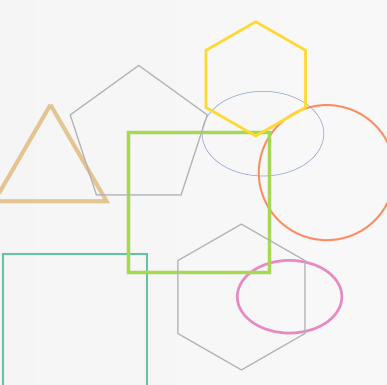[{"shape": "square", "thickness": 1.5, "radius": 0.93, "center": [0.194, 0.154]}, {"shape": "circle", "thickness": 1.5, "radius": 0.88, "center": [0.843, 0.552]}, {"shape": "oval", "thickness": 0.5, "radius": 0.79, "center": [0.679, 0.653]}, {"shape": "oval", "thickness": 2, "radius": 0.67, "center": [0.747, 0.229]}, {"shape": "square", "thickness": 2.5, "radius": 0.91, "center": [0.512, 0.475]}, {"shape": "hexagon", "thickness": 2, "radius": 0.74, "center": [0.66, 0.795]}, {"shape": "triangle", "thickness": 3, "radius": 0.84, "center": [0.13, 0.561]}, {"shape": "hexagon", "thickness": 1, "radius": 0.95, "center": [0.623, 0.228]}, {"shape": "pentagon", "thickness": 1, "radius": 0.93, "center": [0.358, 0.644]}]